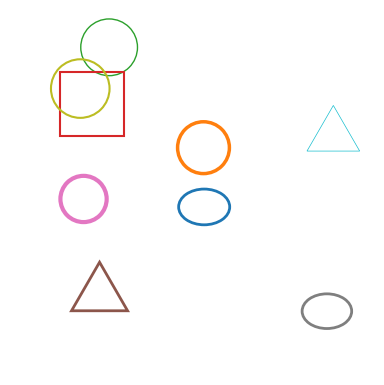[{"shape": "oval", "thickness": 2, "radius": 0.33, "center": [0.53, 0.463]}, {"shape": "circle", "thickness": 2.5, "radius": 0.34, "center": [0.529, 0.616]}, {"shape": "circle", "thickness": 1, "radius": 0.37, "center": [0.283, 0.877]}, {"shape": "square", "thickness": 1.5, "radius": 0.42, "center": [0.238, 0.731]}, {"shape": "triangle", "thickness": 2, "radius": 0.42, "center": [0.259, 0.235]}, {"shape": "circle", "thickness": 3, "radius": 0.3, "center": [0.217, 0.483]}, {"shape": "oval", "thickness": 2, "radius": 0.32, "center": [0.849, 0.192]}, {"shape": "circle", "thickness": 1.5, "radius": 0.38, "center": [0.208, 0.77]}, {"shape": "triangle", "thickness": 0.5, "radius": 0.4, "center": [0.866, 0.647]}]